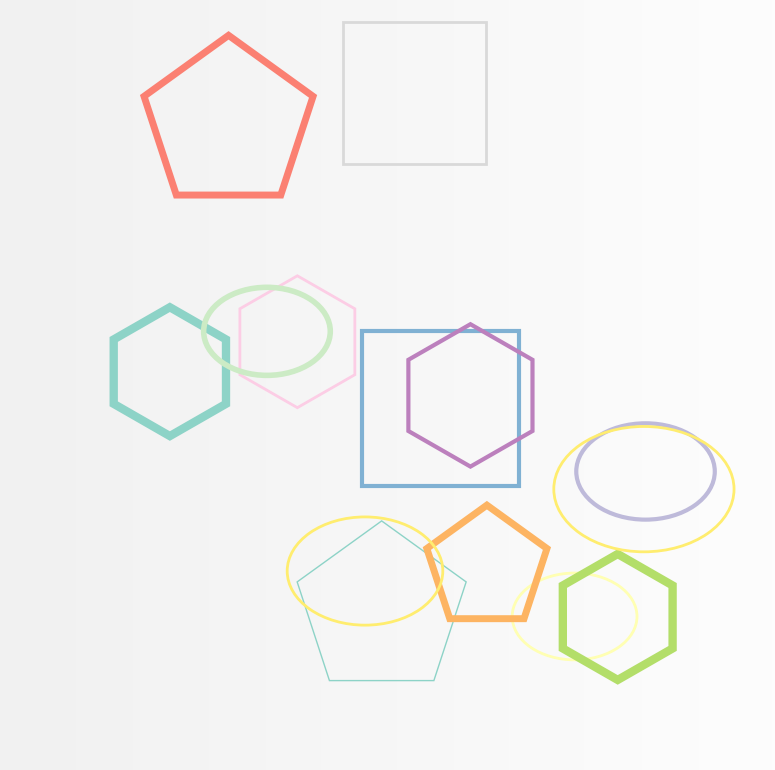[{"shape": "hexagon", "thickness": 3, "radius": 0.42, "center": [0.219, 0.517]}, {"shape": "pentagon", "thickness": 0.5, "radius": 0.57, "center": [0.492, 0.209]}, {"shape": "oval", "thickness": 1, "radius": 0.4, "center": [0.741, 0.199]}, {"shape": "oval", "thickness": 1.5, "radius": 0.45, "center": [0.833, 0.388]}, {"shape": "pentagon", "thickness": 2.5, "radius": 0.57, "center": [0.295, 0.839]}, {"shape": "square", "thickness": 1.5, "radius": 0.51, "center": [0.568, 0.47]}, {"shape": "pentagon", "thickness": 2.5, "radius": 0.41, "center": [0.628, 0.262]}, {"shape": "hexagon", "thickness": 3, "radius": 0.41, "center": [0.797, 0.199]}, {"shape": "hexagon", "thickness": 1, "radius": 0.43, "center": [0.384, 0.556]}, {"shape": "square", "thickness": 1, "radius": 0.46, "center": [0.535, 0.879]}, {"shape": "hexagon", "thickness": 1.5, "radius": 0.46, "center": [0.607, 0.486]}, {"shape": "oval", "thickness": 2, "radius": 0.41, "center": [0.344, 0.57]}, {"shape": "oval", "thickness": 1, "radius": 0.58, "center": [0.831, 0.365]}, {"shape": "oval", "thickness": 1, "radius": 0.5, "center": [0.471, 0.258]}]